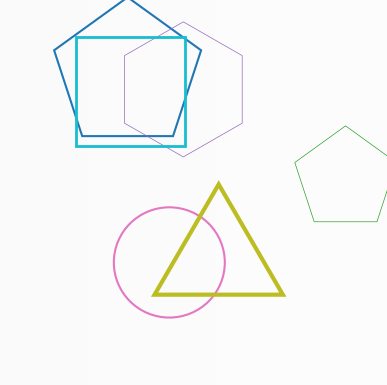[{"shape": "pentagon", "thickness": 1.5, "radius": 1.0, "center": [0.329, 0.808]}, {"shape": "pentagon", "thickness": 0.5, "radius": 0.69, "center": [0.892, 0.535]}, {"shape": "hexagon", "thickness": 0.5, "radius": 0.88, "center": [0.473, 0.768]}, {"shape": "circle", "thickness": 1.5, "radius": 0.72, "center": [0.437, 0.318]}, {"shape": "triangle", "thickness": 3, "radius": 0.96, "center": [0.564, 0.33]}, {"shape": "square", "thickness": 2, "radius": 0.71, "center": [0.337, 0.762]}]